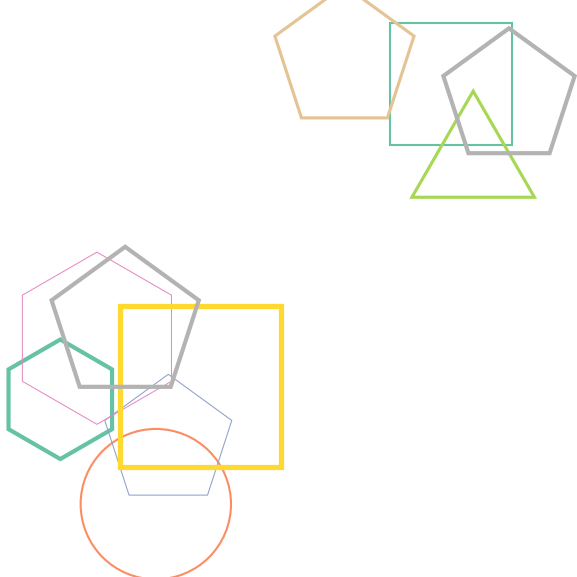[{"shape": "square", "thickness": 1, "radius": 0.53, "center": [0.782, 0.854]}, {"shape": "hexagon", "thickness": 2, "radius": 0.52, "center": [0.104, 0.308]}, {"shape": "circle", "thickness": 1, "radius": 0.65, "center": [0.27, 0.126]}, {"shape": "pentagon", "thickness": 0.5, "radius": 0.58, "center": [0.291, 0.235]}, {"shape": "hexagon", "thickness": 0.5, "radius": 0.75, "center": [0.168, 0.413]}, {"shape": "triangle", "thickness": 1.5, "radius": 0.61, "center": [0.819, 0.719]}, {"shape": "square", "thickness": 2.5, "radius": 0.7, "center": [0.348, 0.33]}, {"shape": "pentagon", "thickness": 1.5, "radius": 0.63, "center": [0.596, 0.897]}, {"shape": "pentagon", "thickness": 2, "radius": 0.67, "center": [0.217, 0.438]}, {"shape": "pentagon", "thickness": 2, "radius": 0.6, "center": [0.881, 0.831]}]